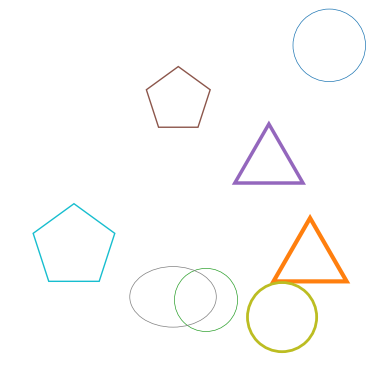[{"shape": "circle", "thickness": 0.5, "radius": 0.47, "center": [0.855, 0.882]}, {"shape": "triangle", "thickness": 3, "radius": 0.55, "center": [0.805, 0.324]}, {"shape": "circle", "thickness": 0.5, "radius": 0.41, "center": [0.535, 0.221]}, {"shape": "triangle", "thickness": 2.5, "radius": 0.51, "center": [0.698, 0.576]}, {"shape": "pentagon", "thickness": 1, "radius": 0.44, "center": [0.463, 0.74]}, {"shape": "oval", "thickness": 0.5, "radius": 0.56, "center": [0.449, 0.229]}, {"shape": "circle", "thickness": 2, "radius": 0.45, "center": [0.733, 0.176]}, {"shape": "pentagon", "thickness": 1, "radius": 0.56, "center": [0.192, 0.359]}]